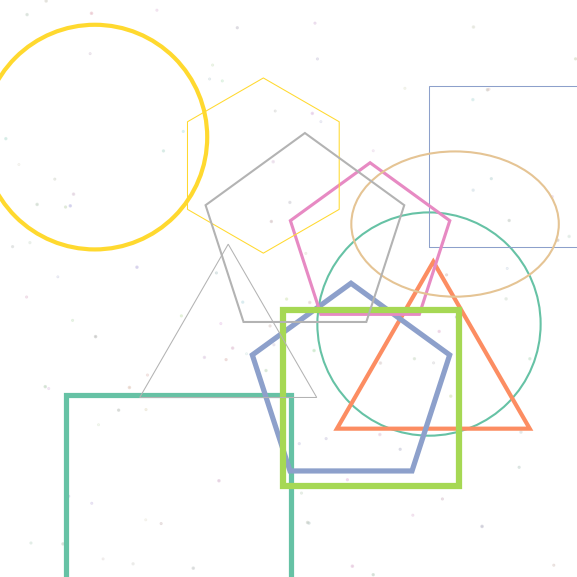[{"shape": "circle", "thickness": 1, "radius": 0.97, "center": [0.743, 0.438]}, {"shape": "square", "thickness": 2.5, "radius": 0.97, "center": [0.31, 0.12]}, {"shape": "triangle", "thickness": 2, "radius": 0.96, "center": [0.75, 0.353]}, {"shape": "square", "thickness": 0.5, "radius": 0.7, "center": [0.883, 0.711]}, {"shape": "pentagon", "thickness": 2.5, "radius": 0.9, "center": [0.608, 0.329]}, {"shape": "pentagon", "thickness": 1.5, "radius": 0.73, "center": [0.641, 0.572]}, {"shape": "square", "thickness": 3, "radius": 0.76, "center": [0.642, 0.31]}, {"shape": "hexagon", "thickness": 0.5, "radius": 0.76, "center": [0.456, 0.712]}, {"shape": "circle", "thickness": 2, "radius": 0.97, "center": [0.164, 0.762]}, {"shape": "oval", "thickness": 1, "radius": 0.9, "center": [0.788, 0.611]}, {"shape": "pentagon", "thickness": 1, "radius": 0.9, "center": [0.528, 0.588]}, {"shape": "triangle", "thickness": 0.5, "radius": 0.88, "center": [0.395, 0.399]}]